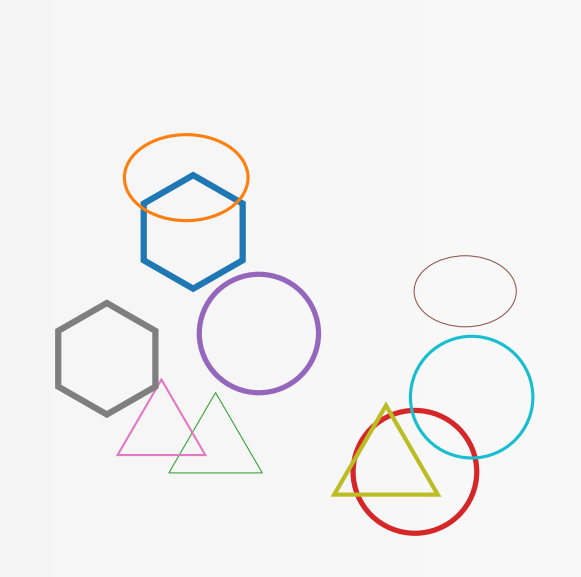[{"shape": "hexagon", "thickness": 3, "radius": 0.49, "center": [0.332, 0.598]}, {"shape": "oval", "thickness": 1.5, "radius": 0.53, "center": [0.32, 0.692]}, {"shape": "triangle", "thickness": 0.5, "radius": 0.46, "center": [0.371, 0.227]}, {"shape": "circle", "thickness": 2.5, "radius": 0.53, "center": [0.714, 0.182]}, {"shape": "circle", "thickness": 2.5, "radius": 0.51, "center": [0.445, 0.422]}, {"shape": "oval", "thickness": 0.5, "radius": 0.44, "center": [0.8, 0.495]}, {"shape": "triangle", "thickness": 1, "radius": 0.44, "center": [0.278, 0.255]}, {"shape": "hexagon", "thickness": 3, "radius": 0.48, "center": [0.184, 0.378]}, {"shape": "triangle", "thickness": 2, "radius": 0.51, "center": [0.664, 0.194]}, {"shape": "circle", "thickness": 1.5, "radius": 0.53, "center": [0.811, 0.311]}]